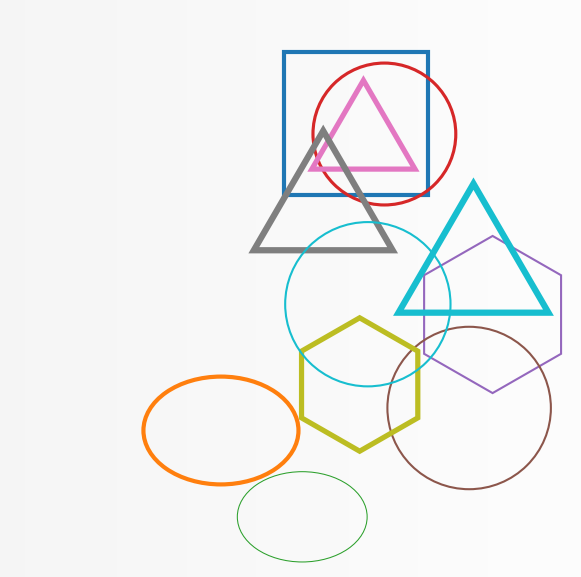[{"shape": "square", "thickness": 2, "radius": 0.62, "center": [0.613, 0.785]}, {"shape": "oval", "thickness": 2, "radius": 0.67, "center": [0.38, 0.254]}, {"shape": "oval", "thickness": 0.5, "radius": 0.56, "center": [0.52, 0.104]}, {"shape": "circle", "thickness": 1.5, "radius": 0.61, "center": [0.661, 0.767]}, {"shape": "hexagon", "thickness": 1, "radius": 0.68, "center": [0.847, 0.455]}, {"shape": "circle", "thickness": 1, "radius": 0.7, "center": [0.807, 0.293]}, {"shape": "triangle", "thickness": 2.5, "radius": 0.51, "center": [0.625, 0.758]}, {"shape": "triangle", "thickness": 3, "radius": 0.69, "center": [0.556, 0.635]}, {"shape": "hexagon", "thickness": 2.5, "radius": 0.58, "center": [0.619, 0.333]}, {"shape": "circle", "thickness": 1, "radius": 0.71, "center": [0.633, 0.472]}, {"shape": "triangle", "thickness": 3, "radius": 0.74, "center": [0.815, 0.532]}]